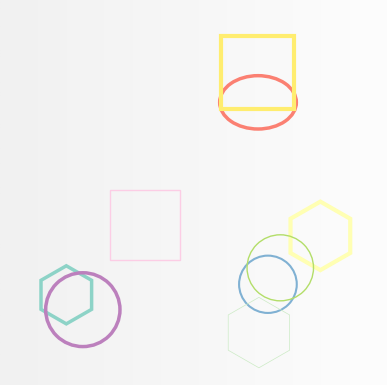[{"shape": "hexagon", "thickness": 2.5, "radius": 0.38, "center": [0.171, 0.234]}, {"shape": "hexagon", "thickness": 3, "radius": 0.44, "center": [0.827, 0.387]}, {"shape": "oval", "thickness": 2.5, "radius": 0.49, "center": [0.666, 0.734]}, {"shape": "circle", "thickness": 1.5, "radius": 0.37, "center": [0.691, 0.262]}, {"shape": "circle", "thickness": 1, "radius": 0.43, "center": [0.723, 0.304]}, {"shape": "square", "thickness": 1, "radius": 0.45, "center": [0.375, 0.416]}, {"shape": "circle", "thickness": 2.5, "radius": 0.48, "center": [0.214, 0.196]}, {"shape": "hexagon", "thickness": 0.5, "radius": 0.46, "center": [0.668, 0.136]}, {"shape": "square", "thickness": 3, "radius": 0.47, "center": [0.664, 0.811]}]